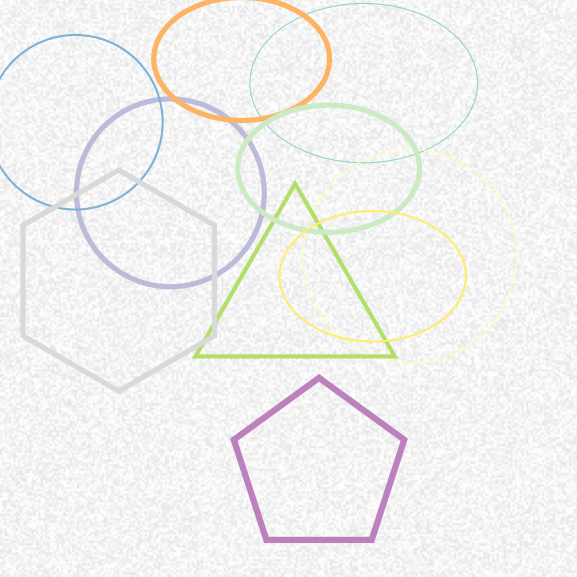[{"shape": "oval", "thickness": 0.5, "radius": 0.99, "center": [0.63, 0.855]}, {"shape": "circle", "thickness": 0.5, "radius": 0.92, "center": [0.71, 0.556]}, {"shape": "circle", "thickness": 2.5, "radius": 0.81, "center": [0.295, 0.665]}, {"shape": "circle", "thickness": 1, "radius": 0.76, "center": [0.13, 0.787]}, {"shape": "oval", "thickness": 2.5, "radius": 0.76, "center": [0.419, 0.897]}, {"shape": "triangle", "thickness": 2, "radius": 1.0, "center": [0.511, 0.482]}, {"shape": "hexagon", "thickness": 2.5, "radius": 0.96, "center": [0.206, 0.513]}, {"shape": "pentagon", "thickness": 3, "radius": 0.78, "center": [0.552, 0.19]}, {"shape": "oval", "thickness": 2.5, "radius": 0.79, "center": [0.569, 0.707]}, {"shape": "oval", "thickness": 1, "radius": 0.81, "center": [0.645, 0.521]}]